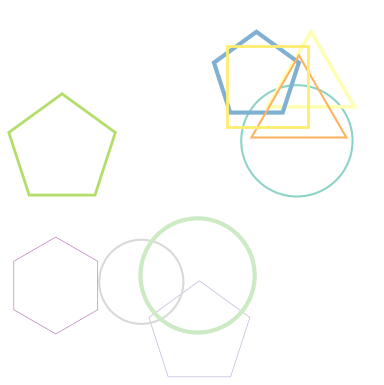[{"shape": "circle", "thickness": 1.5, "radius": 0.72, "center": [0.771, 0.634]}, {"shape": "triangle", "thickness": 2.5, "radius": 0.65, "center": [0.808, 0.788]}, {"shape": "pentagon", "thickness": 0.5, "radius": 0.69, "center": [0.518, 0.133]}, {"shape": "pentagon", "thickness": 3, "radius": 0.58, "center": [0.666, 0.801]}, {"shape": "triangle", "thickness": 1.5, "radius": 0.71, "center": [0.776, 0.714]}, {"shape": "pentagon", "thickness": 2, "radius": 0.73, "center": [0.161, 0.611]}, {"shape": "circle", "thickness": 1.5, "radius": 0.55, "center": [0.367, 0.268]}, {"shape": "hexagon", "thickness": 0.5, "radius": 0.63, "center": [0.145, 0.258]}, {"shape": "circle", "thickness": 3, "radius": 0.74, "center": [0.513, 0.285]}, {"shape": "square", "thickness": 2, "radius": 0.53, "center": [0.695, 0.775]}]